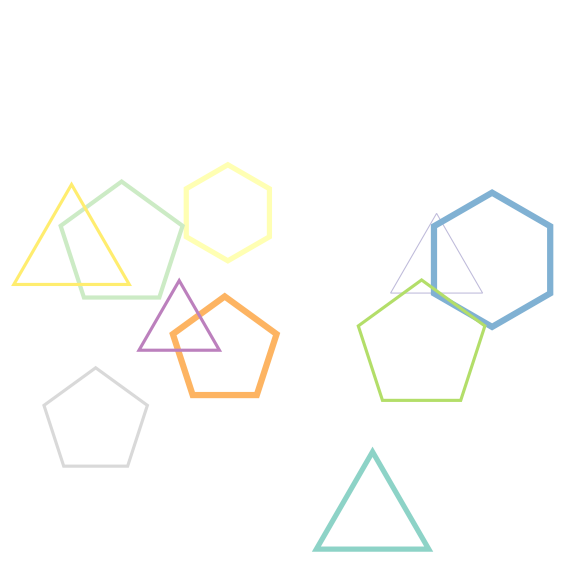[{"shape": "triangle", "thickness": 2.5, "radius": 0.56, "center": [0.645, 0.104]}, {"shape": "hexagon", "thickness": 2.5, "radius": 0.42, "center": [0.395, 0.631]}, {"shape": "triangle", "thickness": 0.5, "radius": 0.46, "center": [0.756, 0.538]}, {"shape": "hexagon", "thickness": 3, "radius": 0.58, "center": [0.852, 0.549]}, {"shape": "pentagon", "thickness": 3, "radius": 0.47, "center": [0.389, 0.391]}, {"shape": "pentagon", "thickness": 1.5, "radius": 0.58, "center": [0.73, 0.399]}, {"shape": "pentagon", "thickness": 1.5, "radius": 0.47, "center": [0.166, 0.268]}, {"shape": "triangle", "thickness": 1.5, "radius": 0.4, "center": [0.31, 0.433]}, {"shape": "pentagon", "thickness": 2, "radius": 0.56, "center": [0.211, 0.574]}, {"shape": "triangle", "thickness": 1.5, "radius": 0.58, "center": [0.124, 0.564]}]